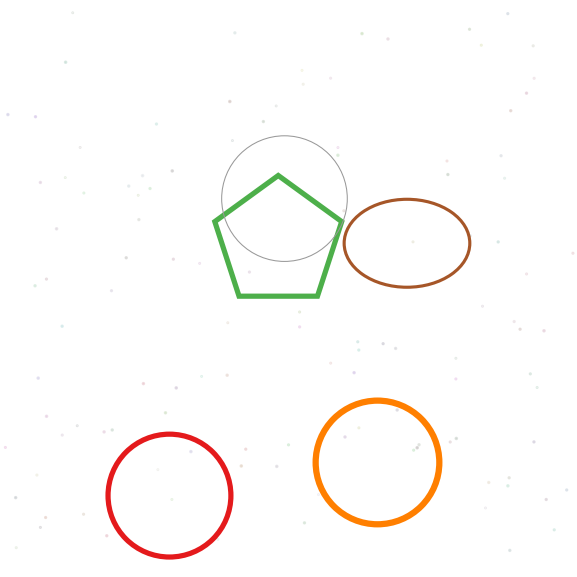[{"shape": "circle", "thickness": 2.5, "radius": 0.53, "center": [0.293, 0.141]}, {"shape": "pentagon", "thickness": 2.5, "radius": 0.58, "center": [0.482, 0.58]}, {"shape": "circle", "thickness": 3, "radius": 0.54, "center": [0.654, 0.198]}, {"shape": "oval", "thickness": 1.5, "radius": 0.54, "center": [0.705, 0.578]}, {"shape": "circle", "thickness": 0.5, "radius": 0.54, "center": [0.493, 0.655]}]